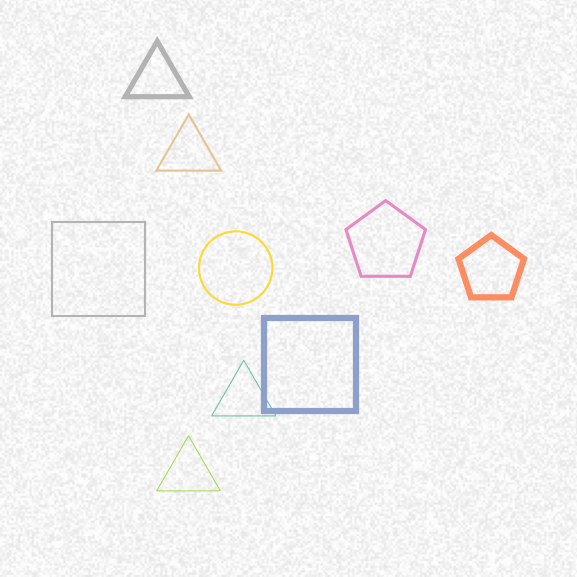[{"shape": "triangle", "thickness": 0.5, "radius": 0.32, "center": [0.422, 0.311]}, {"shape": "pentagon", "thickness": 3, "radius": 0.3, "center": [0.851, 0.532]}, {"shape": "square", "thickness": 3, "radius": 0.4, "center": [0.537, 0.368]}, {"shape": "pentagon", "thickness": 1.5, "radius": 0.36, "center": [0.668, 0.579]}, {"shape": "triangle", "thickness": 0.5, "radius": 0.32, "center": [0.326, 0.181]}, {"shape": "circle", "thickness": 1, "radius": 0.32, "center": [0.408, 0.535]}, {"shape": "triangle", "thickness": 1, "radius": 0.32, "center": [0.327, 0.736]}, {"shape": "triangle", "thickness": 2.5, "radius": 0.32, "center": [0.272, 0.864]}, {"shape": "square", "thickness": 1, "radius": 0.41, "center": [0.171, 0.533]}]